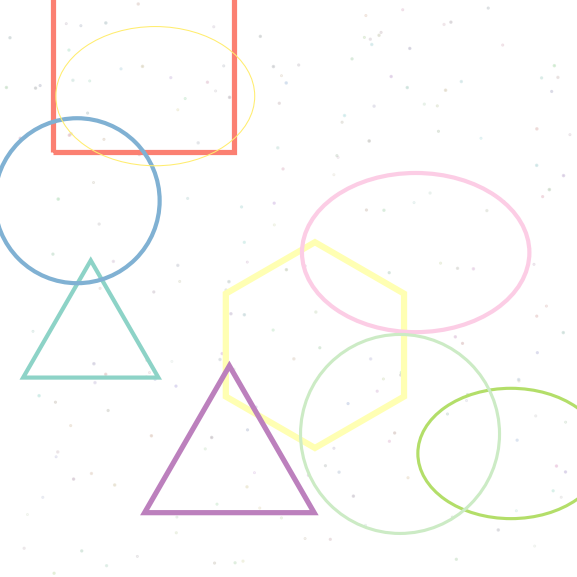[{"shape": "triangle", "thickness": 2, "radius": 0.68, "center": [0.157, 0.413]}, {"shape": "hexagon", "thickness": 3, "radius": 0.89, "center": [0.545, 0.402]}, {"shape": "square", "thickness": 2.5, "radius": 0.78, "center": [0.248, 0.893]}, {"shape": "circle", "thickness": 2, "radius": 0.71, "center": [0.134, 0.652]}, {"shape": "oval", "thickness": 1.5, "radius": 0.81, "center": [0.885, 0.214]}, {"shape": "oval", "thickness": 2, "radius": 0.98, "center": [0.72, 0.562]}, {"shape": "triangle", "thickness": 2.5, "radius": 0.85, "center": [0.397, 0.196]}, {"shape": "circle", "thickness": 1.5, "radius": 0.86, "center": [0.693, 0.248]}, {"shape": "oval", "thickness": 0.5, "radius": 0.86, "center": [0.269, 0.833]}]